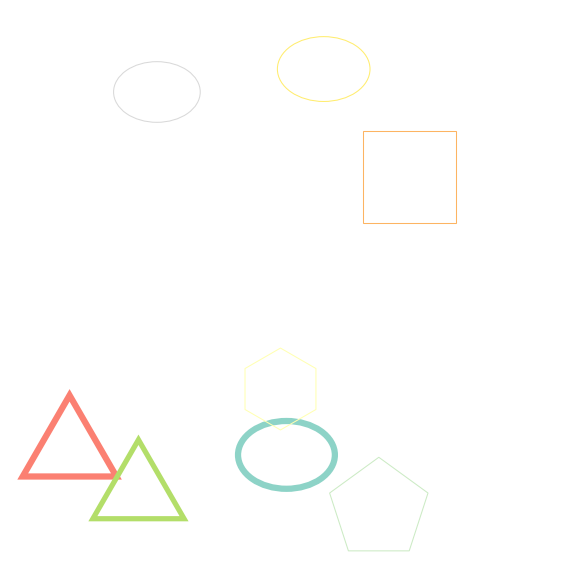[{"shape": "oval", "thickness": 3, "radius": 0.42, "center": [0.496, 0.211]}, {"shape": "hexagon", "thickness": 0.5, "radius": 0.35, "center": [0.486, 0.326]}, {"shape": "triangle", "thickness": 3, "radius": 0.47, "center": [0.12, 0.221]}, {"shape": "square", "thickness": 0.5, "radius": 0.4, "center": [0.709, 0.692]}, {"shape": "triangle", "thickness": 2.5, "radius": 0.46, "center": [0.24, 0.146]}, {"shape": "oval", "thickness": 0.5, "radius": 0.38, "center": [0.272, 0.84]}, {"shape": "pentagon", "thickness": 0.5, "radius": 0.45, "center": [0.656, 0.118]}, {"shape": "oval", "thickness": 0.5, "radius": 0.4, "center": [0.561, 0.88]}]